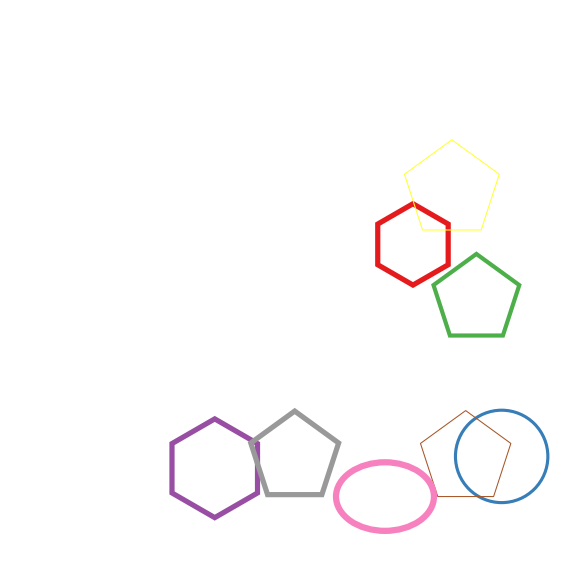[{"shape": "hexagon", "thickness": 2.5, "radius": 0.35, "center": [0.715, 0.576]}, {"shape": "circle", "thickness": 1.5, "radius": 0.4, "center": [0.869, 0.209]}, {"shape": "pentagon", "thickness": 2, "radius": 0.39, "center": [0.825, 0.481]}, {"shape": "hexagon", "thickness": 2.5, "radius": 0.43, "center": [0.372, 0.188]}, {"shape": "pentagon", "thickness": 0.5, "radius": 0.43, "center": [0.782, 0.671]}, {"shape": "pentagon", "thickness": 0.5, "radius": 0.41, "center": [0.806, 0.206]}, {"shape": "oval", "thickness": 3, "radius": 0.42, "center": [0.667, 0.139]}, {"shape": "pentagon", "thickness": 2.5, "radius": 0.4, "center": [0.51, 0.207]}]